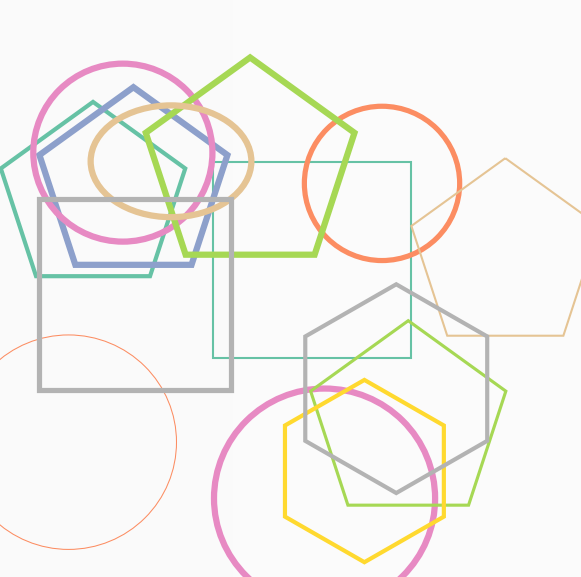[{"shape": "pentagon", "thickness": 2, "radius": 0.83, "center": [0.16, 0.656]}, {"shape": "square", "thickness": 1, "radius": 0.85, "center": [0.537, 0.549]}, {"shape": "circle", "thickness": 2.5, "radius": 0.67, "center": [0.657, 0.682]}, {"shape": "circle", "thickness": 0.5, "radius": 0.93, "center": [0.118, 0.233]}, {"shape": "pentagon", "thickness": 3, "radius": 0.85, "center": [0.23, 0.678]}, {"shape": "circle", "thickness": 3, "radius": 0.77, "center": [0.211, 0.735]}, {"shape": "circle", "thickness": 3, "radius": 0.95, "center": [0.558, 0.136]}, {"shape": "pentagon", "thickness": 1.5, "radius": 0.88, "center": [0.702, 0.267]}, {"shape": "pentagon", "thickness": 3, "radius": 0.94, "center": [0.43, 0.711]}, {"shape": "hexagon", "thickness": 2, "radius": 0.79, "center": [0.627, 0.183]}, {"shape": "pentagon", "thickness": 1, "radius": 0.85, "center": [0.869, 0.555]}, {"shape": "oval", "thickness": 3, "radius": 0.69, "center": [0.294, 0.72]}, {"shape": "square", "thickness": 2.5, "radius": 0.82, "center": [0.232, 0.489]}, {"shape": "hexagon", "thickness": 2, "radius": 0.9, "center": [0.682, 0.326]}]